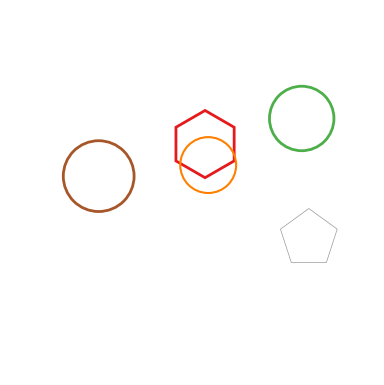[{"shape": "hexagon", "thickness": 2, "radius": 0.44, "center": [0.533, 0.626]}, {"shape": "circle", "thickness": 2, "radius": 0.42, "center": [0.784, 0.692]}, {"shape": "circle", "thickness": 1.5, "radius": 0.36, "center": [0.541, 0.571]}, {"shape": "circle", "thickness": 2, "radius": 0.46, "center": [0.256, 0.543]}, {"shape": "pentagon", "thickness": 0.5, "radius": 0.39, "center": [0.802, 0.381]}]